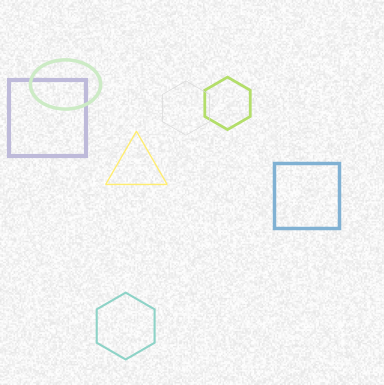[{"shape": "hexagon", "thickness": 1.5, "radius": 0.43, "center": [0.326, 0.153]}, {"shape": "square", "thickness": 3, "radius": 0.49, "center": [0.123, 0.693]}, {"shape": "square", "thickness": 2.5, "radius": 0.42, "center": [0.795, 0.491]}, {"shape": "hexagon", "thickness": 2, "radius": 0.34, "center": [0.591, 0.732]}, {"shape": "hexagon", "thickness": 0.5, "radius": 0.35, "center": [0.483, 0.719]}, {"shape": "oval", "thickness": 2.5, "radius": 0.46, "center": [0.17, 0.781]}, {"shape": "triangle", "thickness": 1, "radius": 0.46, "center": [0.354, 0.567]}]